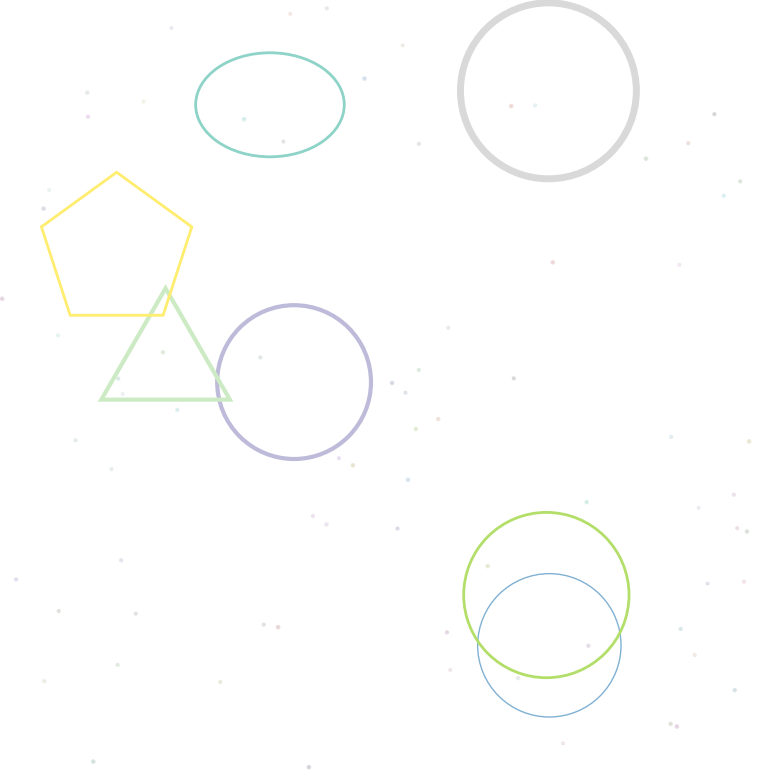[{"shape": "oval", "thickness": 1, "radius": 0.48, "center": [0.351, 0.864]}, {"shape": "circle", "thickness": 1.5, "radius": 0.5, "center": [0.382, 0.504]}, {"shape": "circle", "thickness": 0.5, "radius": 0.47, "center": [0.713, 0.162]}, {"shape": "circle", "thickness": 1, "radius": 0.54, "center": [0.71, 0.227]}, {"shape": "circle", "thickness": 2.5, "radius": 0.57, "center": [0.712, 0.882]}, {"shape": "triangle", "thickness": 1.5, "radius": 0.48, "center": [0.215, 0.529]}, {"shape": "pentagon", "thickness": 1, "radius": 0.51, "center": [0.151, 0.674]}]